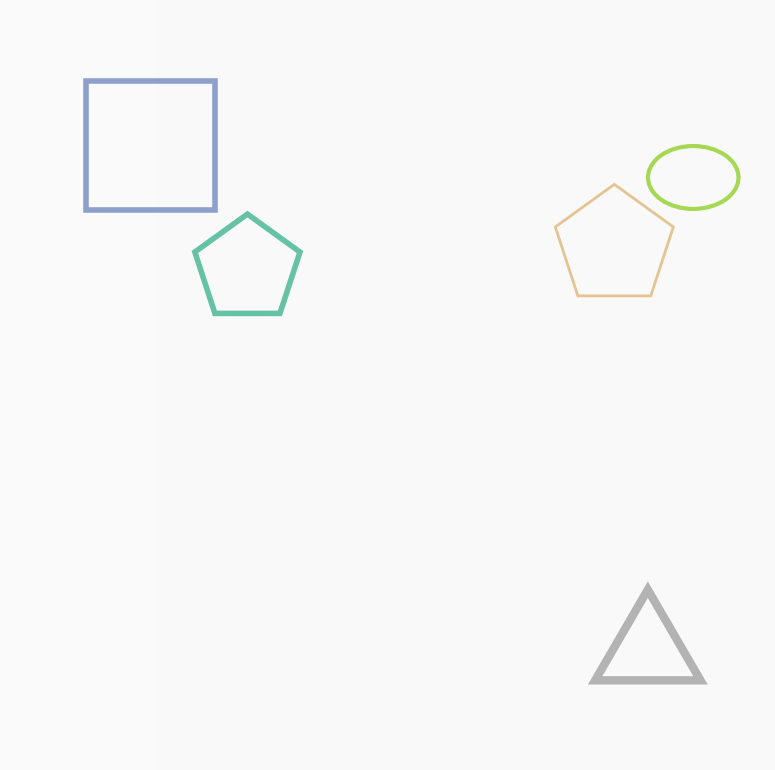[{"shape": "pentagon", "thickness": 2, "radius": 0.36, "center": [0.319, 0.651]}, {"shape": "square", "thickness": 2, "radius": 0.42, "center": [0.194, 0.811]}, {"shape": "oval", "thickness": 1.5, "radius": 0.29, "center": [0.895, 0.77]}, {"shape": "pentagon", "thickness": 1, "radius": 0.4, "center": [0.793, 0.681]}, {"shape": "triangle", "thickness": 3, "radius": 0.39, "center": [0.836, 0.156]}]